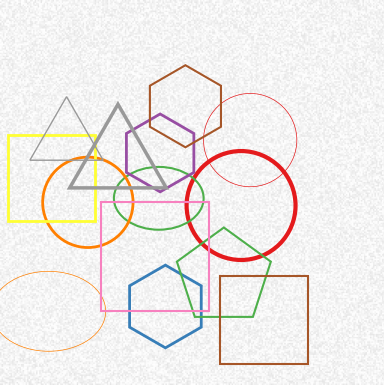[{"shape": "circle", "thickness": 3, "radius": 0.71, "center": [0.626, 0.466]}, {"shape": "circle", "thickness": 0.5, "radius": 0.61, "center": [0.65, 0.636]}, {"shape": "hexagon", "thickness": 2, "radius": 0.54, "center": [0.43, 0.204]}, {"shape": "pentagon", "thickness": 1.5, "radius": 0.64, "center": [0.581, 0.281]}, {"shape": "oval", "thickness": 1.5, "radius": 0.58, "center": [0.412, 0.485]}, {"shape": "hexagon", "thickness": 2, "radius": 0.51, "center": [0.416, 0.603]}, {"shape": "circle", "thickness": 2, "radius": 0.59, "center": [0.228, 0.474]}, {"shape": "oval", "thickness": 0.5, "radius": 0.74, "center": [0.126, 0.191]}, {"shape": "square", "thickness": 2, "radius": 0.56, "center": [0.134, 0.537]}, {"shape": "hexagon", "thickness": 1.5, "radius": 0.53, "center": [0.482, 0.724]}, {"shape": "square", "thickness": 1.5, "radius": 0.57, "center": [0.686, 0.168]}, {"shape": "square", "thickness": 1.5, "radius": 0.7, "center": [0.403, 0.333]}, {"shape": "triangle", "thickness": 2.5, "radius": 0.72, "center": [0.306, 0.584]}, {"shape": "triangle", "thickness": 1, "radius": 0.55, "center": [0.173, 0.639]}]